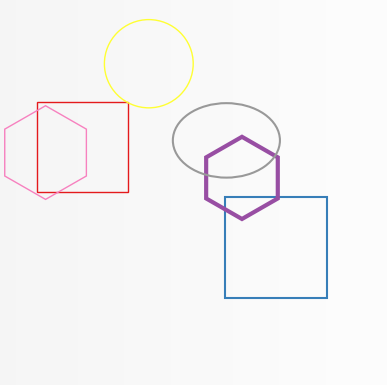[{"shape": "square", "thickness": 1, "radius": 0.58, "center": [0.213, 0.618]}, {"shape": "square", "thickness": 1.5, "radius": 0.66, "center": [0.712, 0.357]}, {"shape": "hexagon", "thickness": 3, "radius": 0.53, "center": [0.624, 0.538]}, {"shape": "circle", "thickness": 1, "radius": 0.57, "center": [0.384, 0.834]}, {"shape": "hexagon", "thickness": 1, "radius": 0.61, "center": [0.118, 0.604]}, {"shape": "oval", "thickness": 1.5, "radius": 0.69, "center": [0.584, 0.635]}]